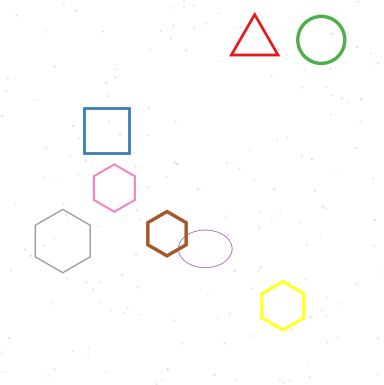[{"shape": "triangle", "thickness": 2, "radius": 0.35, "center": [0.662, 0.892]}, {"shape": "square", "thickness": 2, "radius": 0.3, "center": [0.277, 0.66]}, {"shape": "circle", "thickness": 2.5, "radius": 0.31, "center": [0.835, 0.896]}, {"shape": "oval", "thickness": 0.5, "radius": 0.35, "center": [0.533, 0.354]}, {"shape": "hexagon", "thickness": 2.5, "radius": 0.31, "center": [0.735, 0.206]}, {"shape": "hexagon", "thickness": 2.5, "radius": 0.29, "center": [0.434, 0.393]}, {"shape": "hexagon", "thickness": 1.5, "radius": 0.31, "center": [0.297, 0.512]}, {"shape": "hexagon", "thickness": 1, "radius": 0.41, "center": [0.163, 0.374]}]